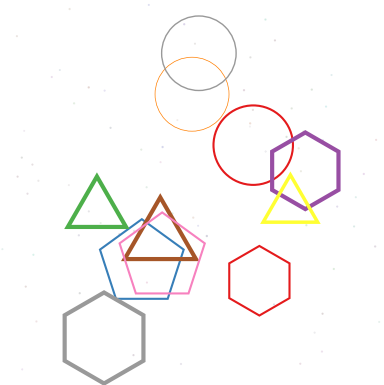[{"shape": "hexagon", "thickness": 1.5, "radius": 0.45, "center": [0.674, 0.271]}, {"shape": "circle", "thickness": 1.5, "radius": 0.52, "center": [0.658, 0.623]}, {"shape": "pentagon", "thickness": 1.5, "radius": 0.57, "center": [0.368, 0.316]}, {"shape": "triangle", "thickness": 3, "radius": 0.44, "center": [0.252, 0.454]}, {"shape": "hexagon", "thickness": 3, "radius": 0.5, "center": [0.793, 0.556]}, {"shape": "circle", "thickness": 0.5, "radius": 0.48, "center": [0.499, 0.755]}, {"shape": "triangle", "thickness": 2.5, "radius": 0.41, "center": [0.754, 0.464]}, {"shape": "triangle", "thickness": 3, "radius": 0.53, "center": [0.416, 0.381]}, {"shape": "pentagon", "thickness": 1.5, "radius": 0.58, "center": [0.421, 0.332]}, {"shape": "hexagon", "thickness": 3, "radius": 0.59, "center": [0.27, 0.122]}, {"shape": "circle", "thickness": 1, "radius": 0.48, "center": [0.517, 0.862]}]